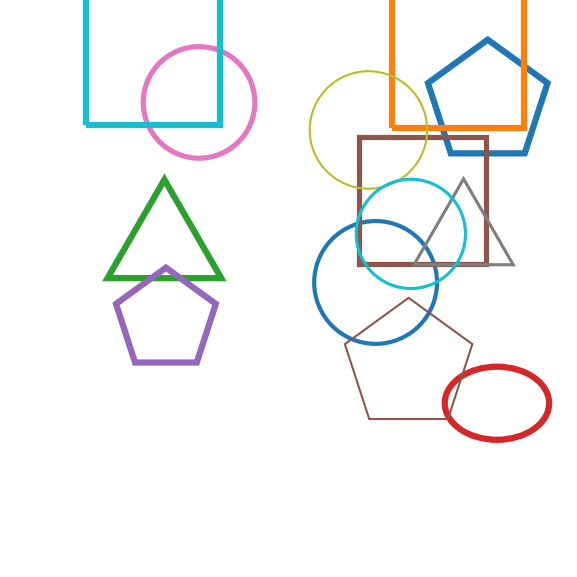[{"shape": "pentagon", "thickness": 3, "radius": 0.54, "center": [0.845, 0.822]}, {"shape": "circle", "thickness": 2, "radius": 0.53, "center": [0.65, 0.51]}, {"shape": "square", "thickness": 3, "radius": 0.57, "center": [0.793, 0.893]}, {"shape": "triangle", "thickness": 3, "radius": 0.57, "center": [0.285, 0.574]}, {"shape": "oval", "thickness": 3, "radius": 0.45, "center": [0.86, 0.301]}, {"shape": "pentagon", "thickness": 3, "radius": 0.45, "center": [0.287, 0.445]}, {"shape": "square", "thickness": 2.5, "radius": 0.55, "center": [0.731, 0.652]}, {"shape": "pentagon", "thickness": 1, "radius": 0.58, "center": [0.708, 0.367]}, {"shape": "circle", "thickness": 2.5, "radius": 0.48, "center": [0.345, 0.822]}, {"shape": "triangle", "thickness": 1.5, "radius": 0.5, "center": [0.803, 0.59]}, {"shape": "circle", "thickness": 1, "radius": 0.51, "center": [0.638, 0.774]}, {"shape": "square", "thickness": 3, "radius": 0.58, "center": [0.265, 0.899]}, {"shape": "circle", "thickness": 1.5, "radius": 0.47, "center": [0.711, 0.594]}]